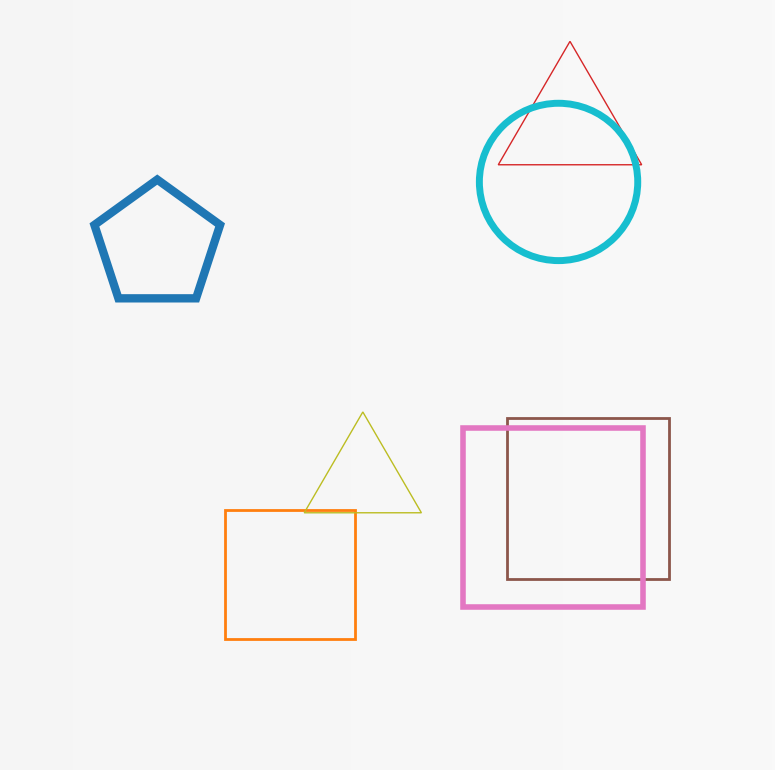[{"shape": "pentagon", "thickness": 3, "radius": 0.43, "center": [0.203, 0.682]}, {"shape": "square", "thickness": 1, "radius": 0.42, "center": [0.374, 0.254]}, {"shape": "triangle", "thickness": 0.5, "radius": 0.53, "center": [0.735, 0.839]}, {"shape": "square", "thickness": 1, "radius": 0.52, "center": [0.759, 0.353]}, {"shape": "square", "thickness": 2, "radius": 0.58, "center": [0.714, 0.328]}, {"shape": "triangle", "thickness": 0.5, "radius": 0.44, "center": [0.468, 0.378]}, {"shape": "circle", "thickness": 2.5, "radius": 0.51, "center": [0.721, 0.764]}]